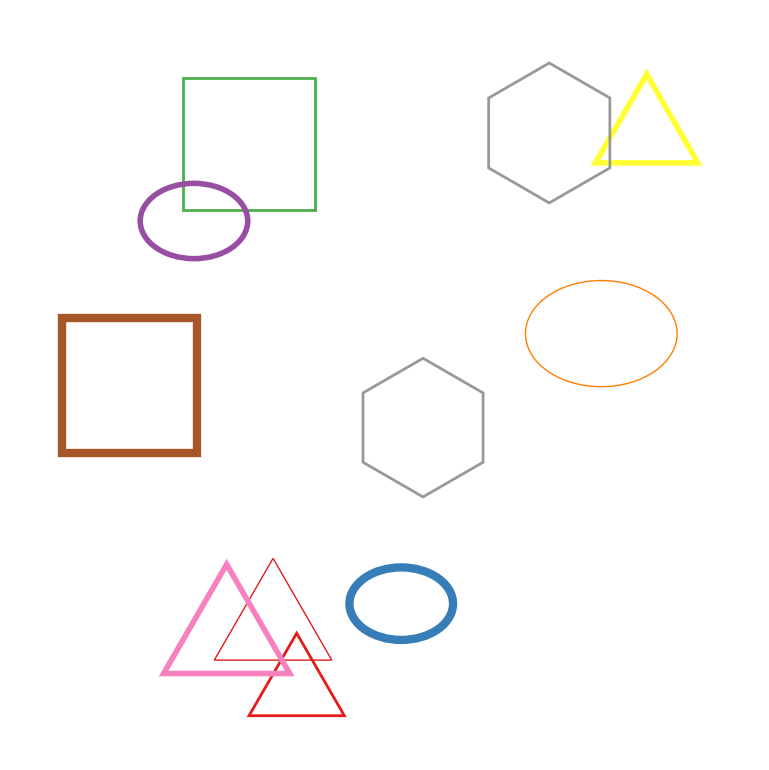[{"shape": "triangle", "thickness": 1, "radius": 0.36, "center": [0.385, 0.106]}, {"shape": "triangle", "thickness": 0.5, "radius": 0.44, "center": [0.355, 0.187]}, {"shape": "oval", "thickness": 3, "radius": 0.34, "center": [0.521, 0.216]}, {"shape": "square", "thickness": 1, "radius": 0.43, "center": [0.324, 0.813]}, {"shape": "oval", "thickness": 2, "radius": 0.35, "center": [0.252, 0.713]}, {"shape": "oval", "thickness": 0.5, "radius": 0.49, "center": [0.781, 0.567]}, {"shape": "triangle", "thickness": 2, "radius": 0.38, "center": [0.84, 0.827]}, {"shape": "square", "thickness": 3, "radius": 0.44, "center": [0.168, 0.499]}, {"shape": "triangle", "thickness": 2, "radius": 0.47, "center": [0.294, 0.173]}, {"shape": "hexagon", "thickness": 1, "radius": 0.45, "center": [0.713, 0.827]}, {"shape": "hexagon", "thickness": 1, "radius": 0.45, "center": [0.549, 0.445]}]